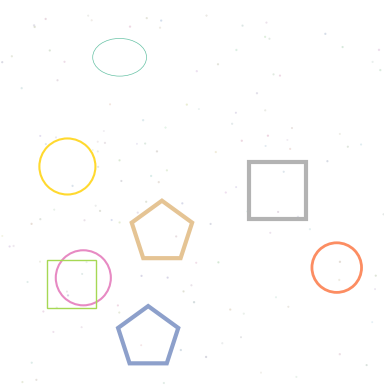[{"shape": "oval", "thickness": 0.5, "radius": 0.35, "center": [0.311, 0.851]}, {"shape": "circle", "thickness": 2, "radius": 0.32, "center": [0.875, 0.305]}, {"shape": "pentagon", "thickness": 3, "radius": 0.41, "center": [0.385, 0.123]}, {"shape": "circle", "thickness": 1.5, "radius": 0.36, "center": [0.216, 0.278]}, {"shape": "square", "thickness": 1, "radius": 0.32, "center": [0.185, 0.262]}, {"shape": "circle", "thickness": 1.5, "radius": 0.36, "center": [0.175, 0.568]}, {"shape": "pentagon", "thickness": 3, "radius": 0.41, "center": [0.421, 0.396]}, {"shape": "square", "thickness": 3, "radius": 0.37, "center": [0.72, 0.504]}]